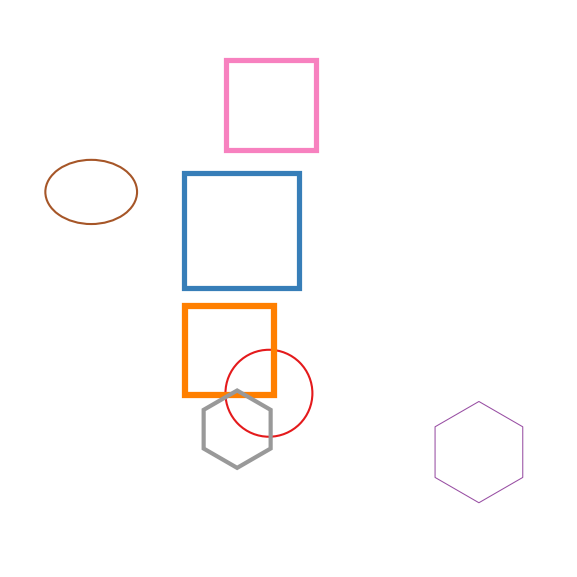[{"shape": "circle", "thickness": 1, "radius": 0.38, "center": [0.466, 0.318]}, {"shape": "square", "thickness": 2.5, "radius": 0.5, "center": [0.418, 0.6]}, {"shape": "hexagon", "thickness": 0.5, "radius": 0.44, "center": [0.829, 0.216]}, {"shape": "square", "thickness": 3, "radius": 0.38, "center": [0.398, 0.392]}, {"shape": "oval", "thickness": 1, "radius": 0.4, "center": [0.158, 0.667]}, {"shape": "square", "thickness": 2.5, "radius": 0.39, "center": [0.469, 0.817]}, {"shape": "hexagon", "thickness": 2, "radius": 0.33, "center": [0.411, 0.256]}]